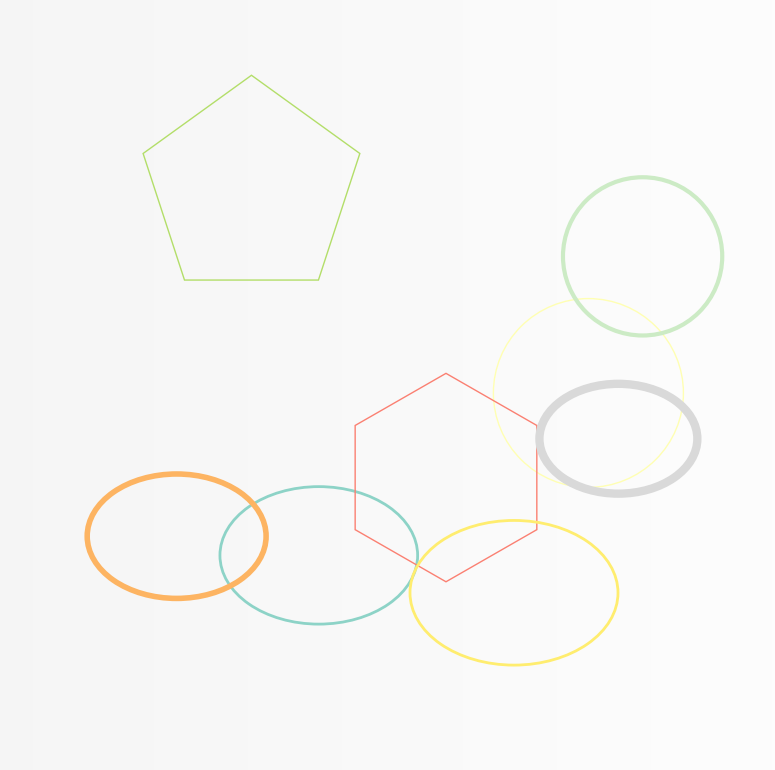[{"shape": "oval", "thickness": 1, "radius": 0.64, "center": [0.411, 0.279]}, {"shape": "circle", "thickness": 0.5, "radius": 0.61, "center": [0.759, 0.49]}, {"shape": "hexagon", "thickness": 0.5, "radius": 0.68, "center": [0.575, 0.38]}, {"shape": "oval", "thickness": 2, "radius": 0.58, "center": [0.228, 0.304]}, {"shape": "pentagon", "thickness": 0.5, "radius": 0.74, "center": [0.324, 0.755]}, {"shape": "oval", "thickness": 3, "radius": 0.51, "center": [0.798, 0.43]}, {"shape": "circle", "thickness": 1.5, "radius": 0.51, "center": [0.829, 0.667]}, {"shape": "oval", "thickness": 1, "radius": 0.67, "center": [0.663, 0.23]}]